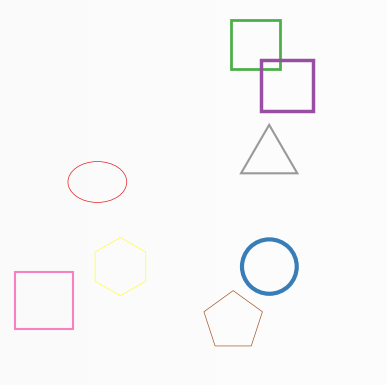[{"shape": "oval", "thickness": 0.5, "radius": 0.38, "center": [0.251, 0.527]}, {"shape": "circle", "thickness": 3, "radius": 0.35, "center": [0.695, 0.308]}, {"shape": "square", "thickness": 2, "radius": 0.32, "center": [0.659, 0.885]}, {"shape": "square", "thickness": 2.5, "radius": 0.33, "center": [0.741, 0.778]}, {"shape": "hexagon", "thickness": 0.5, "radius": 0.38, "center": [0.311, 0.307]}, {"shape": "pentagon", "thickness": 0.5, "radius": 0.4, "center": [0.602, 0.166]}, {"shape": "square", "thickness": 1.5, "radius": 0.37, "center": [0.113, 0.219]}, {"shape": "triangle", "thickness": 1.5, "radius": 0.42, "center": [0.695, 0.592]}]